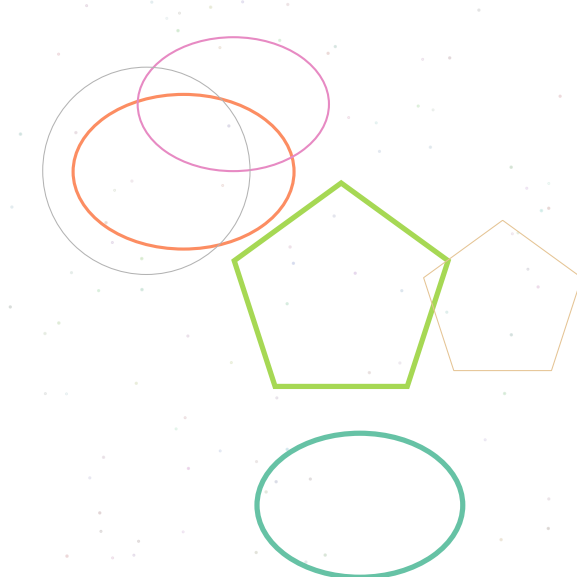[{"shape": "oval", "thickness": 2.5, "radius": 0.89, "center": [0.623, 0.124]}, {"shape": "oval", "thickness": 1.5, "radius": 0.96, "center": [0.318, 0.702]}, {"shape": "oval", "thickness": 1, "radius": 0.83, "center": [0.404, 0.819]}, {"shape": "pentagon", "thickness": 2.5, "radius": 0.97, "center": [0.591, 0.488]}, {"shape": "pentagon", "thickness": 0.5, "radius": 0.72, "center": [0.87, 0.474]}, {"shape": "circle", "thickness": 0.5, "radius": 0.9, "center": [0.253, 0.703]}]